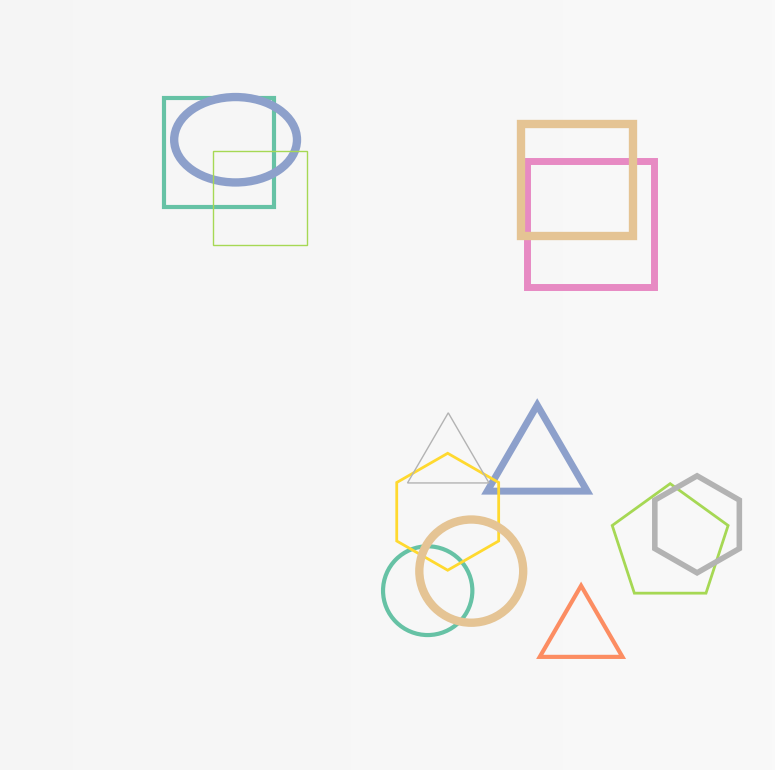[{"shape": "square", "thickness": 1.5, "radius": 0.36, "center": [0.283, 0.802]}, {"shape": "circle", "thickness": 1.5, "radius": 0.29, "center": [0.552, 0.233]}, {"shape": "triangle", "thickness": 1.5, "radius": 0.31, "center": [0.75, 0.178]}, {"shape": "oval", "thickness": 3, "radius": 0.4, "center": [0.304, 0.819]}, {"shape": "triangle", "thickness": 2.5, "radius": 0.37, "center": [0.693, 0.399]}, {"shape": "square", "thickness": 2.5, "radius": 0.41, "center": [0.762, 0.709]}, {"shape": "pentagon", "thickness": 1, "radius": 0.39, "center": [0.865, 0.293]}, {"shape": "square", "thickness": 0.5, "radius": 0.3, "center": [0.336, 0.743]}, {"shape": "hexagon", "thickness": 1, "radius": 0.38, "center": [0.578, 0.335]}, {"shape": "circle", "thickness": 3, "radius": 0.34, "center": [0.608, 0.258]}, {"shape": "square", "thickness": 3, "radius": 0.36, "center": [0.745, 0.766]}, {"shape": "triangle", "thickness": 0.5, "radius": 0.3, "center": [0.578, 0.403]}, {"shape": "hexagon", "thickness": 2, "radius": 0.31, "center": [0.899, 0.319]}]